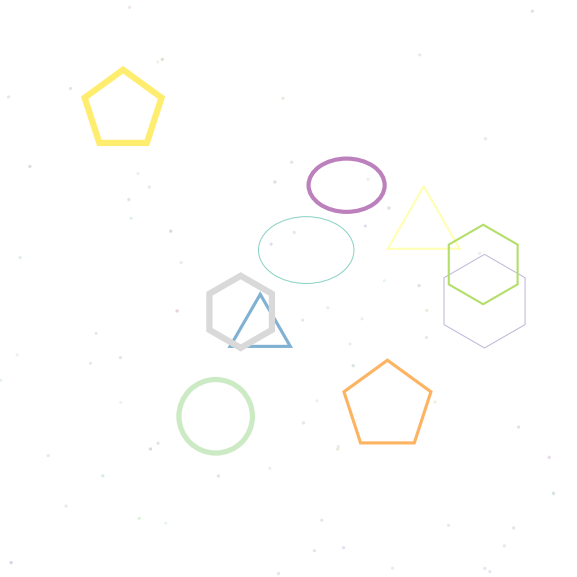[{"shape": "oval", "thickness": 0.5, "radius": 0.41, "center": [0.53, 0.566]}, {"shape": "triangle", "thickness": 1, "radius": 0.36, "center": [0.734, 0.604]}, {"shape": "hexagon", "thickness": 0.5, "radius": 0.41, "center": [0.839, 0.478]}, {"shape": "triangle", "thickness": 1.5, "radius": 0.3, "center": [0.451, 0.429]}, {"shape": "pentagon", "thickness": 1.5, "radius": 0.4, "center": [0.671, 0.296]}, {"shape": "hexagon", "thickness": 1, "radius": 0.34, "center": [0.837, 0.541]}, {"shape": "hexagon", "thickness": 3, "radius": 0.31, "center": [0.417, 0.459]}, {"shape": "oval", "thickness": 2, "radius": 0.33, "center": [0.6, 0.678]}, {"shape": "circle", "thickness": 2.5, "radius": 0.32, "center": [0.373, 0.278]}, {"shape": "pentagon", "thickness": 3, "radius": 0.35, "center": [0.213, 0.808]}]